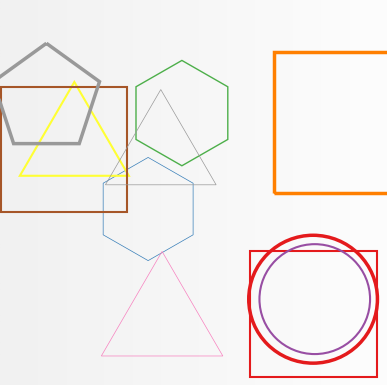[{"shape": "circle", "thickness": 2.5, "radius": 0.83, "center": [0.808, 0.223]}, {"shape": "square", "thickness": 1.5, "radius": 0.82, "center": [0.808, 0.184]}, {"shape": "hexagon", "thickness": 0.5, "radius": 0.67, "center": [0.382, 0.457]}, {"shape": "hexagon", "thickness": 1, "radius": 0.68, "center": [0.469, 0.706]}, {"shape": "circle", "thickness": 1.5, "radius": 0.71, "center": [0.812, 0.223]}, {"shape": "square", "thickness": 2.5, "radius": 0.91, "center": [0.891, 0.681]}, {"shape": "triangle", "thickness": 1.5, "radius": 0.81, "center": [0.192, 0.625]}, {"shape": "square", "thickness": 1.5, "radius": 0.81, "center": [0.166, 0.611]}, {"shape": "triangle", "thickness": 0.5, "radius": 0.91, "center": [0.418, 0.166]}, {"shape": "triangle", "thickness": 0.5, "radius": 0.82, "center": [0.415, 0.602]}, {"shape": "pentagon", "thickness": 2.5, "radius": 0.72, "center": [0.12, 0.743]}]